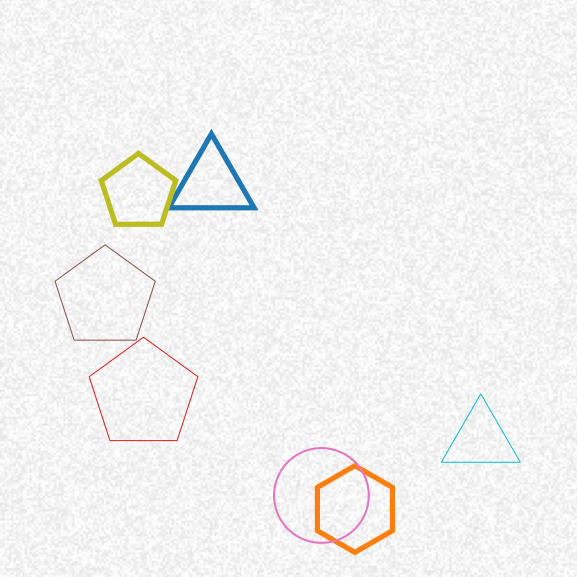[{"shape": "triangle", "thickness": 2.5, "radius": 0.43, "center": [0.366, 0.682]}, {"shape": "hexagon", "thickness": 2.5, "radius": 0.38, "center": [0.615, 0.118]}, {"shape": "pentagon", "thickness": 0.5, "radius": 0.49, "center": [0.248, 0.316]}, {"shape": "pentagon", "thickness": 0.5, "radius": 0.46, "center": [0.182, 0.484]}, {"shape": "circle", "thickness": 1, "radius": 0.41, "center": [0.557, 0.141]}, {"shape": "pentagon", "thickness": 2.5, "radius": 0.34, "center": [0.24, 0.666]}, {"shape": "triangle", "thickness": 0.5, "radius": 0.4, "center": [0.833, 0.238]}]